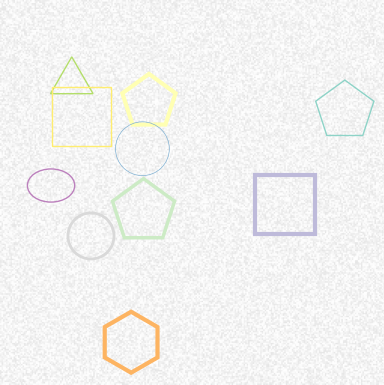[{"shape": "pentagon", "thickness": 1, "radius": 0.4, "center": [0.896, 0.712]}, {"shape": "pentagon", "thickness": 3, "radius": 0.36, "center": [0.387, 0.735]}, {"shape": "square", "thickness": 3, "radius": 0.39, "center": [0.741, 0.469]}, {"shape": "circle", "thickness": 0.5, "radius": 0.35, "center": [0.37, 0.614]}, {"shape": "hexagon", "thickness": 3, "radius": 0.4, "center": [0.341, 0.111]}, {"shape": "triangle", "thickness": 1, "radius": 0.32, "center": [0.186, 0.789]}, {"shape": "circle", "thickness": 2, "radius": 0.3, "center": [0.236, 0.387]}, {"shape": "oval", "thickness": 1, "radius": 0.31, "center": [0.133, 0.518]}, {"shape": "pentagon", "thickness": 2.5, "radius": 0.42, "center": [0.373, 0.451]}, {"shape": "square", "thickness": 1, "radius": 0.38, "center": [0.213, 0.698]}]